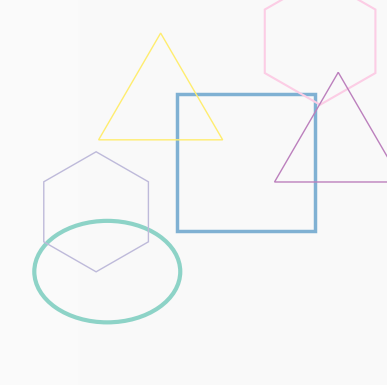[{"shape": "oval", "thickness": 3, "radius": 0.94, "center": [0.277, 0.295]}, {"shape": "hexagon", "thickness": 1, "radius": 0.78, "center": [0.248, 0.45]}, {"shape": "square", "thickness": 2.5, "radius": 0.89, "center": [0.635, 0.579]}, {"shape": "hexagon", "thickness": 1.5, "radius": 0.82, "center": [0.826, 0.893]}, {"shape": "triangle", "thickness": 1, "radius": 0.95, "center": [0.873, 0.622]}, {"shape": "triangle", "thickness": 1, "radius": 0.92, "center": [0.415, 0.729]}]